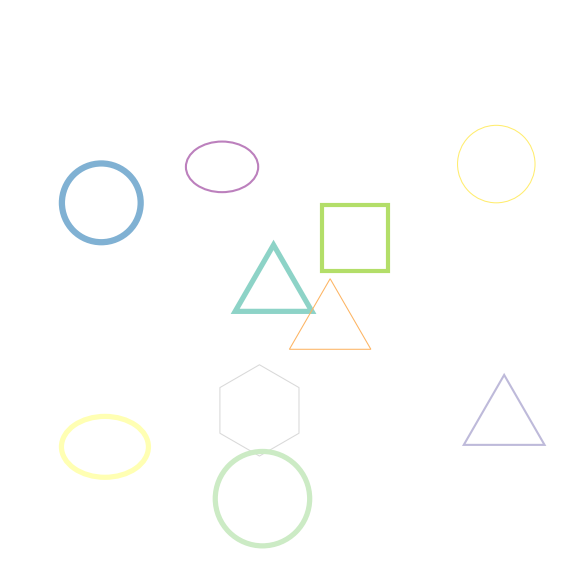[{"shape": "triangle", "thickness": 2.5, "radius": 0.38, "center": [0.474, 0.498]}, {"shape": "oval", "thickness": 2.5, "radius": 0.38, "center": [0.182, 0.225]}, {"shape": "triangle", "thickness": 1, "radius": 0.4, "center": [0.873, 0.269]}, {"shape": "circle", "thickness": 3, "radius": 0.34, "center": [0.175, 0.648]}, {"shape": "triangle", "thickness": 0.5, "radius": 0.41, "center": [0.572, 0.435]}, {"shape": "square", "thickness": 2, "radius": 0.29, "center": [0.615, 0.586]}, {"shape": "hexagon", "thickness": 0.5, "radius": 0.4, "center": [0.449, 0.288]}, {"shape": "oval", "thickness": 1, "radius": 0.31, "center": [0.385, 0.71]}, {"shape": "circle", "thickness": 2.5, "radius": 0.41, "center": [0.454, 0.136]}, {"shape": "circle", "thickness": 0.5, "radius": 0.34, "center": [0.859, 0.715]}]